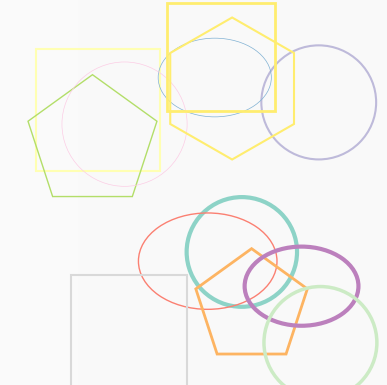[{"shape": "circle", "thickness": 3, "radius": 0.71, "center": [0.624, 0.346]}, {"shape": "square", "thickness": 1.5, "radius": 0.8, "center": [0.253, 0.714]}, {"shape": "circle", "thickness": 1.5, "radius": 0.74, "center": [0.823, 0.734]}, {"shape": "oval", "thickness": 1, "radius": 0.89, "center": [0.536, 0.322]}, {"shape": "oval", "thickness": 0.5, "radius": 0.73, "center": [0.554, 0.799]}, {"shape": "pentagon", "thickness": 2, "radius": 0.76, "center": [0.649, 0.203]}, {"shape": "pentagon", "thickness": 1, "radius": 0.87, "center": [0.239, 0.631]}, {"shape": "circle", "thickness": 0.5, "radius": 0.81, "center": [0.321, 0.678]}, {"shape": "square", "thickness": 1.5, "radius": 0.75, "center": [0.332, 0.136]}, {"shape": "oval", "thickness": 3, "radius": 0.73, "center": [0.778, 0.257]}, {"shape": "circle", "thickness": 2.5, "radius": 0.73, "center": [0.827, 0.11]}, {"shape": "hexagon", "thickness": 1.5, "radius": 0.92, "center": [0.599, 0.77]}, {"shape": "square", "thickness": 2, "radius": 0.7, "center": [0.571, 0.852]}]